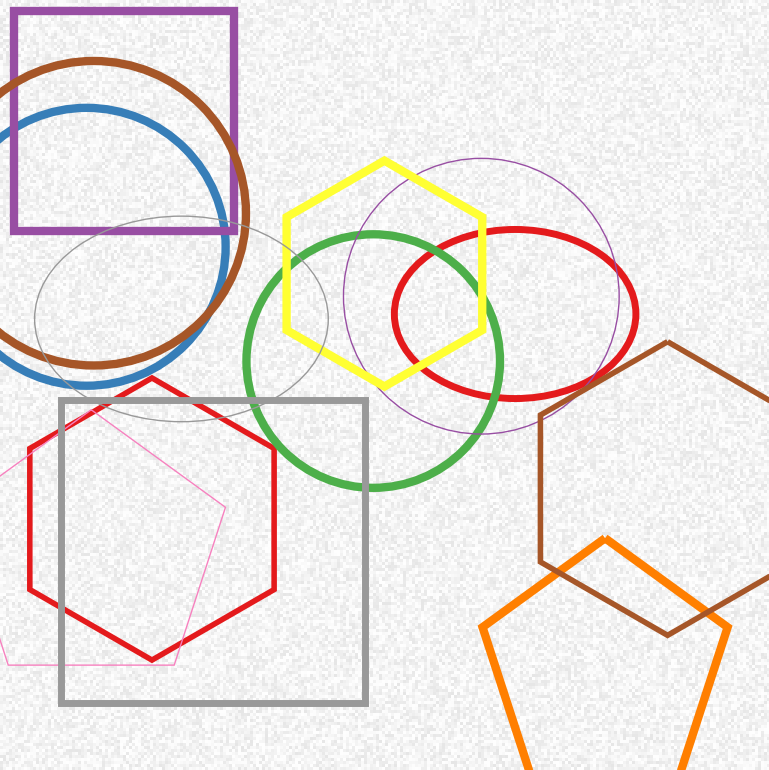[{"shape": "hexagon", "thickness": 2, "radius": 0.92, "center": [0.197, 0.326]}, {"shape": "oval", "thickness": 2.5, "radius": 0.78, "center": [0.669, 0.592]}, {"shape": "circle", "thickness": 3, "radius": 0.9, "center": [0.113, 0.68]}, {"shape": "circle", "thickness": 3, "radius": 0.82, "center": [0.485, 0.531]}, {"shape": "circle", "thickness": 0.5, "radius": 0.9, "center": [0.625, 0.615]}, {"shape": "square", "thickness": 3, "radius": 0.71, "center": [0.162, 0.842]}, {"shape": "pentagon", "thickness": 3, "radius": 0.84, "center": [0.786, 0.134]}, {"shape": "hexagon", "thickness": 3, "radius": 0.73, "center": [0.499, 0.645]}, {"shape": "hexagon", "thickness": 2, "radius": 0.95, "center": [0.867, 0.366]}, {"shape": "circle", "thickness": 3, "radius": 0.99, "center": [0.122, 0.723]}, {"shape": "pentagon", "thickness": 0.5, "radius": 0.92, "center": [0.118, 0.285]}, {"shape": "square", "thickness": 2.5, "radius": 0.98, "center": [0.277, 0.283]}, {"shape": "oval", "thickness": 0.5, "radius": 0.95, "center": [0.236, 0.586]}]